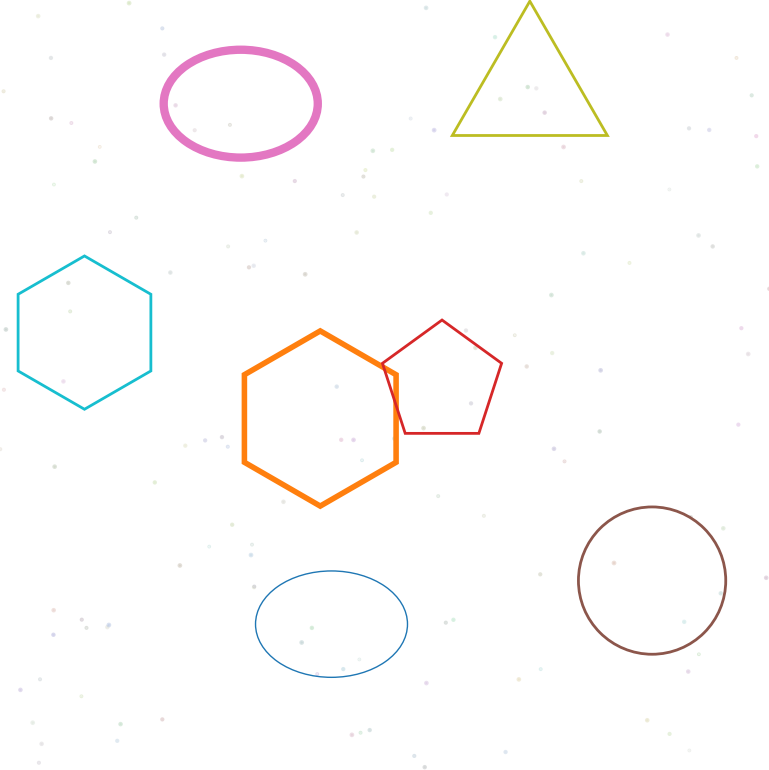[{"shape": "oval", "thickness": 0.5, "radius": 0.49, "center": [0.431, 0.189]}, {"shape": "hexagon", "thickness": 2, "radius": 0.57, "center": [0.416, 0.456]}, {"shape": "pentagon", "thickness": 1, "radius": 0.41, "center": [0.574, 0.503]}, {"shape": "circle", "thickness": 1, "radius": 0.48, "center": [0.847, 0.246]}, {"shape": "oval", "thickness": 3, "radius": 0.5, "center": [0.313, 0.865]}, {"shape": "triangle", "thickness": 1, "radius": 0.58, "center": [0.688, 0.882]}, {"shape": "hexagon", "thickness": 1, "radius": 0.5, "center": [0.11, 0.568]}]